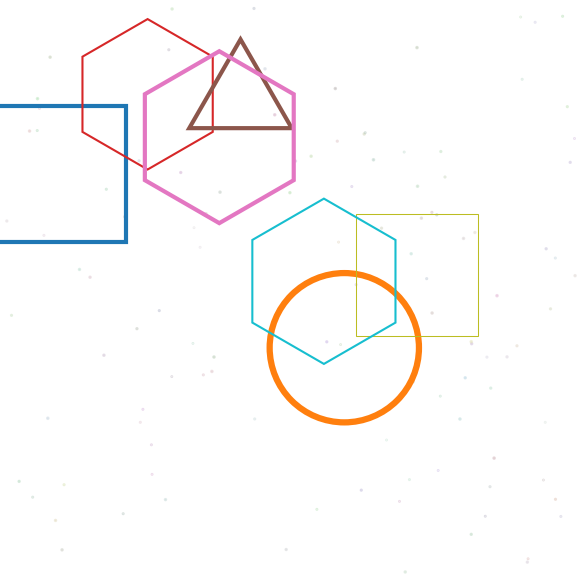[{"shape": "square", "thickness": 2, "radius": 0.59, "center": [0.101, 0.697]}, {"shape": "circle", "thickness": 3, "radius": 0.65, "center": [0.596, 0.397]}, {"shape": "hexagon", "thickness": 1, "radius": 0.65, "center": [0.256, 0.836]}, {"shape": "triangle", "thickness": 2, "radius": 0.51, "center": [0.416, 0.828]}, {"shape": "hexagon", "thickness": 2, "radius": 0.74, "center": [0.38, 0.762]}, {"shape": "square", "thickness": 0.5, "radius": 0.53, "center": [0.722, 0.523]}, {"shape": "hexagon", "thickness": 1, "radius": 0.72, "center": [0.561, 0.512]}]